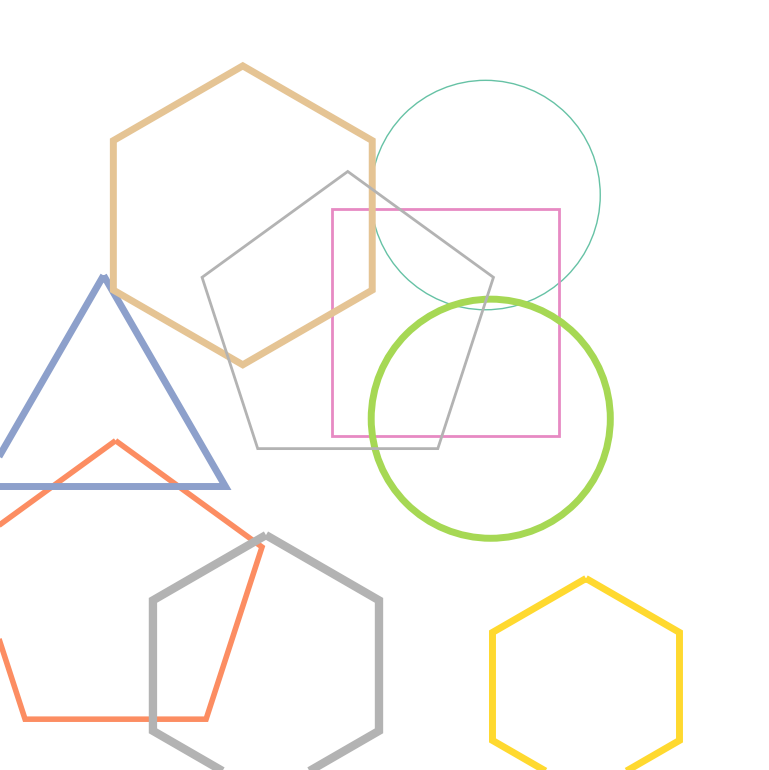[{"shape": "circle", "thickness": 0.5, "radius": 0.74, "center": [0.631, 0.747]}, {"shape": "pentagon", "thickness": 2, "radius": 1.0, "center": [0.15, 0.228]}, {"shape": "triangle", "thickness": 2.5, "radius": 0.91, "center": [0.135, 0.46]}, {"shape": "square", "thickness": 1, "radius": 0.74, "center": [0.579, 0.581]}, {"shape": "circle", "thickness": 2.5, "radius": 0.78, "center": [0.637, 0.456]}, {"shape": "hexagon", "thickness": 2.5, "radius": 0.7, "center": [0.761, 0.109]}, {"shape": "hexagon", "thickness": 2.5, "radius": 0.97, "center": [0.315, 0.72]}, {"shape": "pentagon", "thickness": 1, "radius": 0.99, "center": [0.452, 0.578]}, {"shape": "hexagon", "thickness": 3, "radius": 0.85, "center": [0.345, 0.136]}]